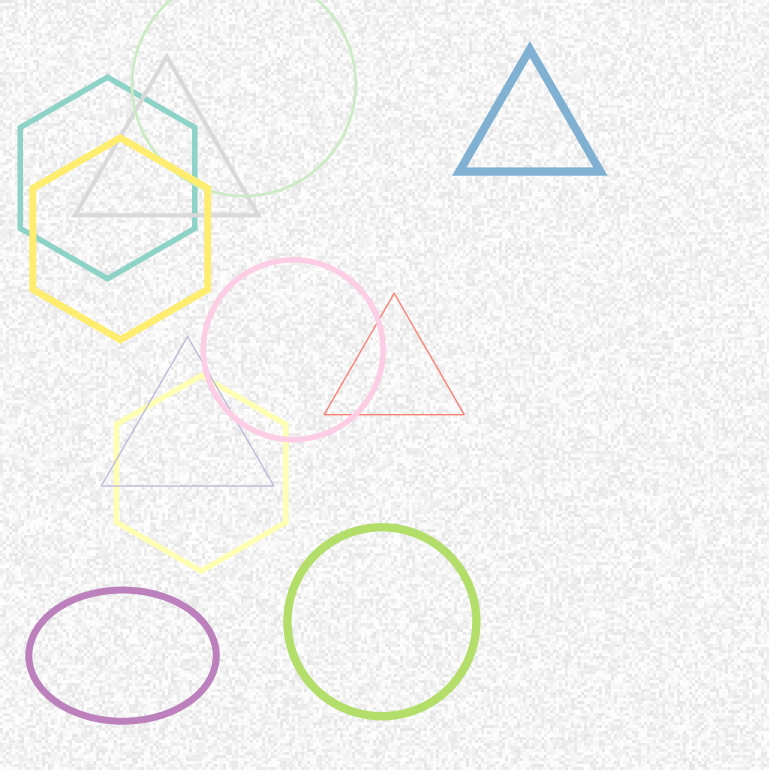[{"shape": "hexagon", "thickness": 2, "radius": 0.65, "center": [0.14, 0.769]}, {"shape": "hexagon", "thickness": 2, "radius": 0.63, "center": [0.261, 0.385]}, {"shape": "triangle", "thickness": 0.5, "radius": 0.65, "center": [0.244, 0.434]}, {"shape": "triangle", "thickness": 0.5, "radius": 0.53, "center": [0.512, 0.514]}, {"shape": "triangle", "thickness": 3, "radius": 0.53, "center": [0.688, 0.83]}, {"shape": "circle", "thickness": 3, "radius": 0.61, "center": [0.496, 0.193]}, {"shape": "circle", "thickness": 2, "radius": 0.58, "center": [0.381, 0.546]}, {"shape": "triangle", "thickness": 1.5, "radius": 0.69, "center": [0.217, 0.789]}, {"shape": "oval", "thickness": 2.5, "radius": 0.61, "center": [0.159, 0.149]}, {"shape": "circle", "thickness": 1, "radius": 0.73, "center": [0.317, 0.891]}, {"shape": "hexagon", "thickness": 2.5, "radius": 0.66, "center": [0.156, 0.69]}]